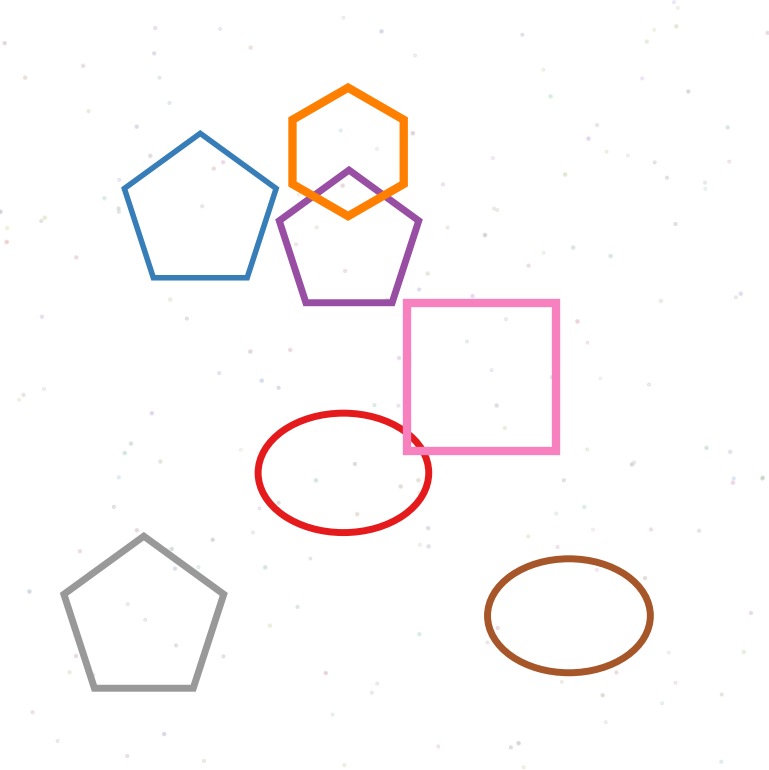[{"shape": "oval", "thickness": 2.5, "radius": 0.55, "center": [0.446, 0.386]}, {"shape": "pentagon", "thickness": 2, "radius": 0.52, "center": [0.26, 0.723]}, {"shape": "pentagon", "thickness": 2.5, "radius": 0.48, "center": [0.453, 0.684]}, {"shape": "hexagon", "thickness": 3, "radius": 0.42, "center": [0.452, 0.803]}, {"shape": "oval", "thickness": 2.5, "radius": 0.53, "center": [0.739, 0.2]}, {"shape": "square", "thickness": 3, "radius": 0.48, "center": [0.625, 0.51]}, {"shape": "pentagon", "thickness": 2.5, "radius": 0.55, "center": [0.187, 0.194]}]